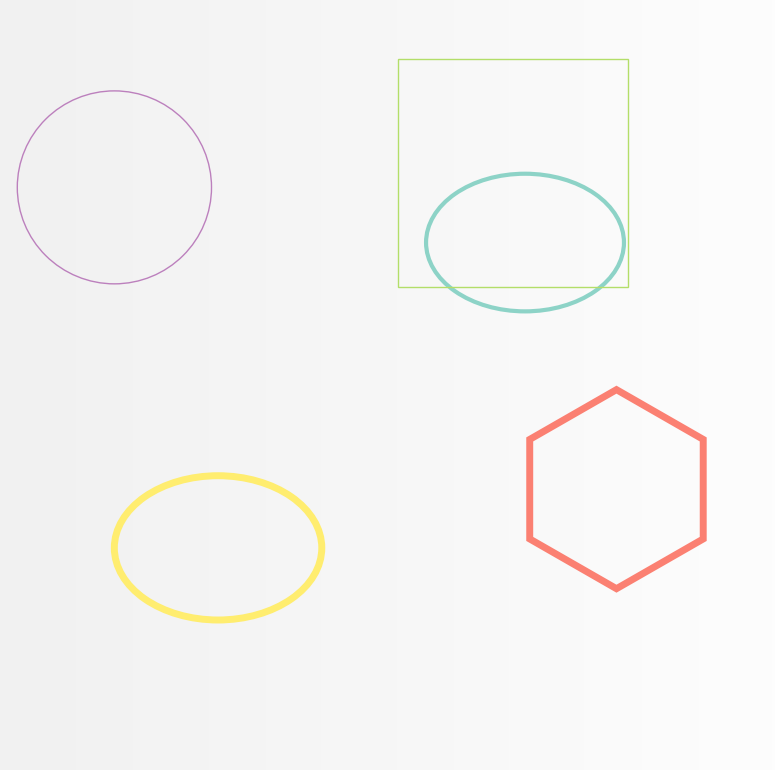[{"shape": "oval", "thickness": 1.5, "radius": 0.64, "center": [0.677, 0.685]}, {"shape": "hexagon", "thickness": 2.5, "radius": 0.65, "center": [0.795, 0.365]}, {"shape": "square", "thickness": 0.5, "radius": 0.74, "center": [0.662, 0.775]}, {"shape": "circle", "thickness": 0.5, "radius": 0.63, "center": [0.148, 0.757]}, {"shape": "oval", "thickness": 2.5, "radius": 0.67, "center": [0.281, 0.288]}]